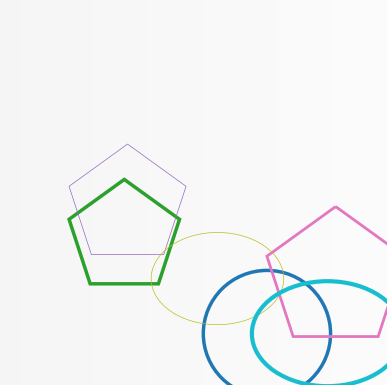[{"shape": "circle", "thickness": 2.5, "radius": 0.82, "center": [0.689, 0.133]}, {"shape": "pentagon", "thickness": 2.5, "radius": 0.75, "center": [0.321, 0.384]}, {"shape": "pentagon", "thickness": 0.5, "radius": 0.79, "center": [0.329, 0.467]}, {"shape": "pentagon", "thickness": 2, "radius": 0.93, "center": [0.866, 0.277]}, {"shape": "oval", "thickness": 0.5, "radius": 0.86, "center": [0.561, 0.276]}, {"shape": "oval", "thickness": 3, "radius": 0.97, "center": [0.845, 0.133]}]